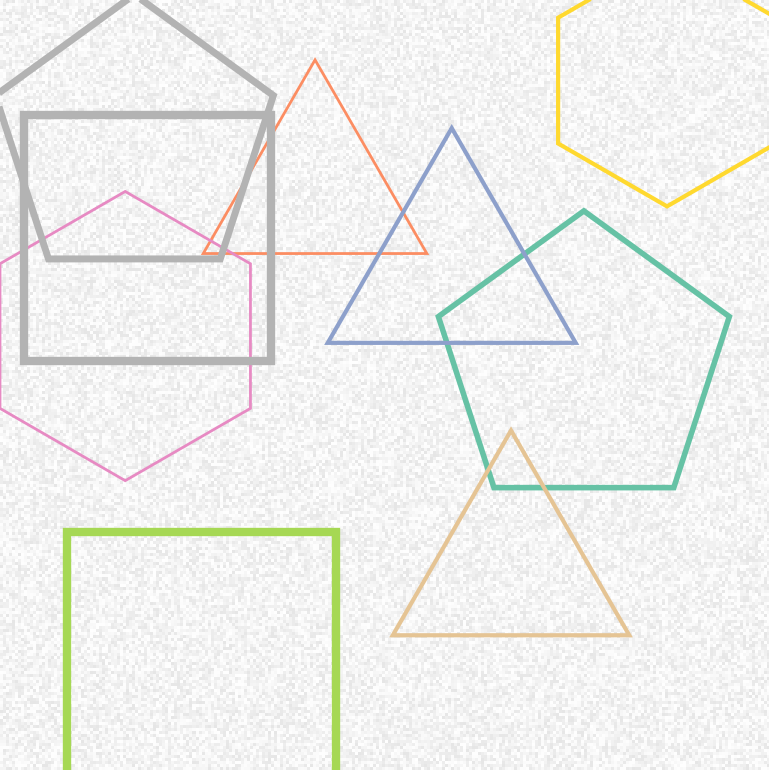[{"shape": "pentagon", "thickness": 2, "radius": 0.99, "center": [0.758, 0.527]}, {"shape": "triangle", "thickness": 1, "radius": 0.84, "center": [0.409, 0.755]}, {"shape": "triangle", "thickness": 1.5, "radius": 0.93, "center": [0.587, 0.648]}, {"shape": "hexagon", "thickness": 1, "radius": 0.94, "center": [0.163, 0.564]}, {"shape": "square", "thickness": 3, "radius": 0.87, "center": [0.261, 0.134]}, {"shape": "hexagon", "thickness": 1.5, "radius": 0.82, "center": [0.866, 0.895]}, {"shape": "triangle", "thickness": 1.5, "radius": 0.89, "center": [0.664, 0.264]}, {"shape": "square", "thickness": 3, "radius": 0.8, "center": [0.191, 0.691]}, {"shape": "pentagon", "thickness": 2.5, "radius": 0.95, "center": [0.175, 0.817]}]